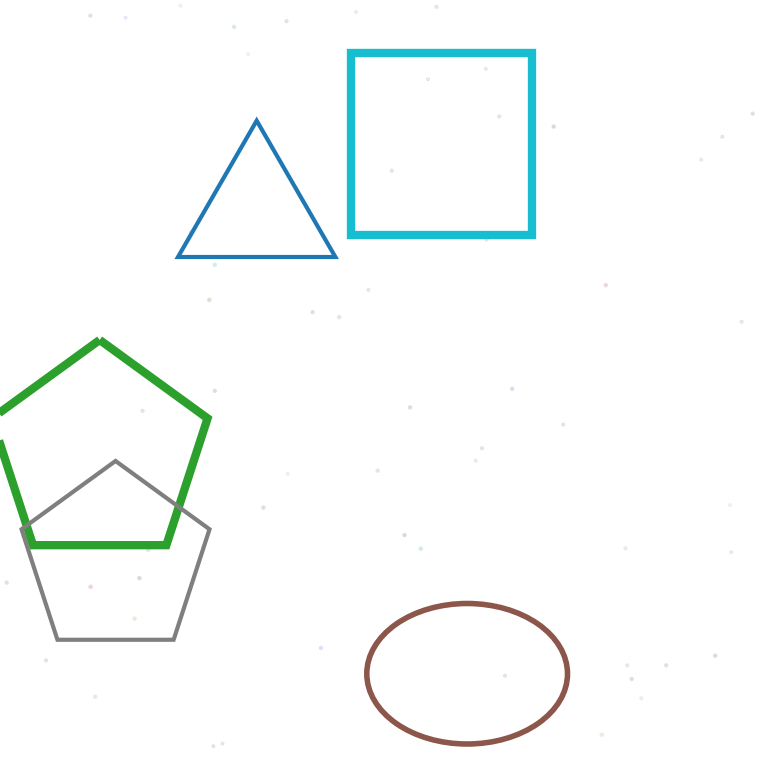[{"shape": "triangle", "thickness": 1.5, "radius": 0.59, "center": [0.333, 0.725]}, {"shape": "pentagon", "thickness": 3, "radius": 0.74, "center": [0.129, 0.411]}, {"shape": "oval", "thickness": 2, "radius": 0.65, "center": [0.607, 0.125]}, {"shape": "pentagon", "thickness": 1.5, "radius": 0.64, "center": [0.15, 0.273]}, {"shape": "square", "thickness": 3, "radius": 0.59, "center": [0.574, 0.813]}]